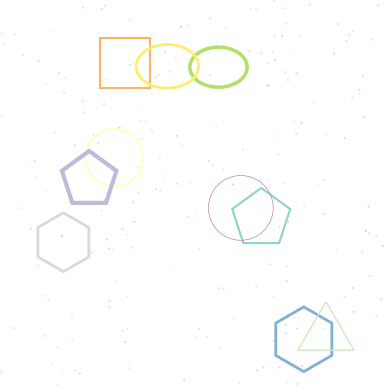[{"shape": "pentagon", "thickness": 1.5, "radius": 0.4, "center": [0.679, 0.433]}, {"shape": "circle", "thickness": 1, "radius": 0.37, "center": [0.297, 0.59]}, {"shape": "pentagon", "thickness": 3, "radius": 0.37, "center": [0.232, 0.533]}, {"shape": "hexagon", "thickness": 2, "radius": 0.42, "center": [0.789, 0.119]}, {"shape": "square", "thickness": 1.5, "radius": 0.32, "center": [0.325, 0.836]}, {"shape": "oval", "thickness": 2.5, "radius": 0.37, "center": [0.568, 0.826]}, {"shape": "hexagon", "thickness": 2, "radius": 0.38, "center": [0.165, 0.371]}, {"shape": "circle", "thickness": 0.5, "radius": 0.42, "center": [0.625, 0.46]}, {"shape": "triangle", "thickness": 1, "radius": 0.42, "center": [0.847, 0.132]}, {"shape": "oval", "thickness": 2, "radius": 0.41, "center": [0.435, 0.828]}]